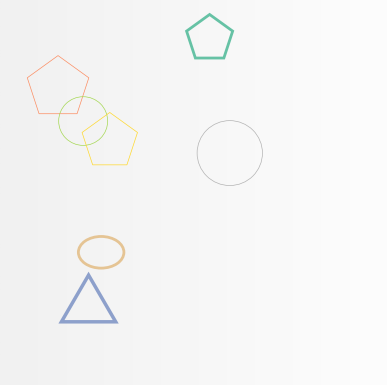[{"shape": "pentagon", "thickness": 2, "radius": 0.31, "center": [0.541, 0.9]}, {"shape": "pentagon", "thickness": 0.5, "radius": 0.42, "center": [0.15, 0.772]}, {"shape": "triangle", "thickness": 2.5, "radius": 0.4, "center": [0.229, 0.205]}, {"shape": "circle", "thickness": 0.5, "radius": 0.32, "center": [0.215, 0.686]}, {"shape": "pentagon", "thickness": 0.5, "radius": 0.38, "center": [0.283, 0.633]}, {"shape": "oval", "thickness": 2, "radius": 0.29, "center": [0.261, 0.345]}, {"shape": "circle", "thickness": 0.5, "radius": 0.42, "center": [0.593, 0.602]}]